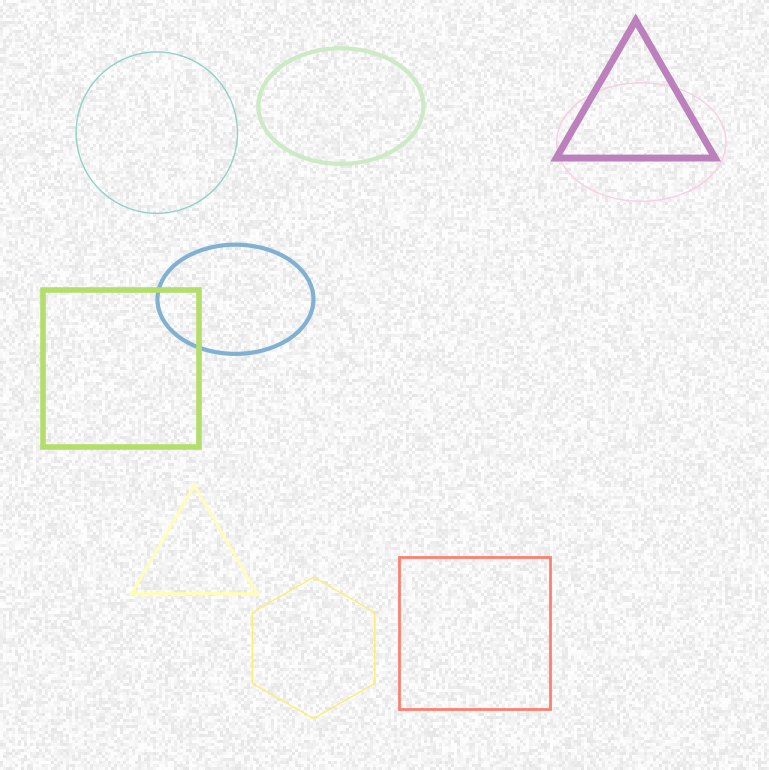[{"shape": "circle", "thickness": 0.5, "radius": 0.52, "center": [0.204, 0.828]}, {"shape": "triangle", "thickness": 1, "radius": 0.47, "center": [0.252, 0.276]}, {"shape": "square", "thickness": 1, "radius": 0.49, "center": [0.616, 0.178]}, {"shape": "oval", "thickness": 1.5, "radius": 0.51, "center": [0.306, 0.611]}, {"shape": "square", "thickness": 2, "radius": 0.51, "center": [0.157, 0.522]}, {"shape": "oval", "thickness": 0.5, "radius": 0.55, "center": [0.833, 0.815]}, {"shape": "triangle", "thickness": 2.5, "radius": 0.6, "center": [0.826, 0.854]}, {"shape": "oval", "thickness": 1.5, "radius": 0.54, "center": [0.443, 0.862]}, {"shape": "hexagon", "thickness": 0.5, "radius": 0.46, "center": [0.407, 0.159]}]